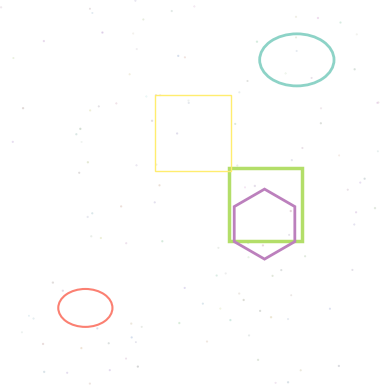[{"shape": "oval", "thickness": 2, "radius": 0.48, "center": [0.771, 0.844]}, {"shape": "oval", "thickness": 1.5, "radius": 0.35, "center": [0.222, 0.2]}, {"shape": "square", "thickness": 2.5, "radius": 0.47, "center": [0.689, 0.468]}, {"shape": "hexagon", "thickness": 2, "radius": 0.45, "center": [0.687, 0.418]}, {"shape": "square", "thickness": 1, "radius": 0.49, "center": [0.501, 0.655]}]